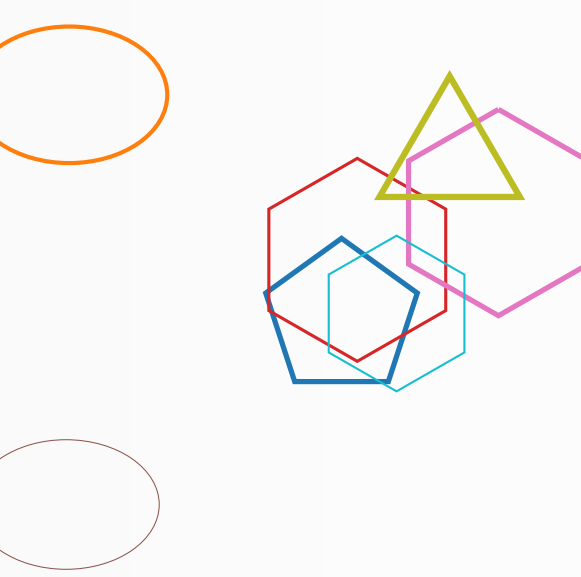[{"shape": "pentagon", "thickness": 2.5, "radius": 0.69, "center": [0.588, 0.449]}, {"shape": "oval", "thickness": 2, "radius": 0.84, "center": [0.119, 0.835]}, {"shape": "hexagon", "thickness": 1.5, "radius": 0.88, "center": [0.615, 0.549]}, {"shape": "oval", "thickness": 0.5, "radius": 0.8, "center": [0.114, 0.126]}, {"shape": "hexagon", "thickness": 2.5, "radius": 0.89, "center": [0.858, 0.631]}, {"shape": "triangle", "thickness": 3, "radius": 0.7, "center": [0.774, 0.728]}, {"shape": "hexagon", "thickness": 1, "radius": 0.67, "center": [0.682, 0.456]}]